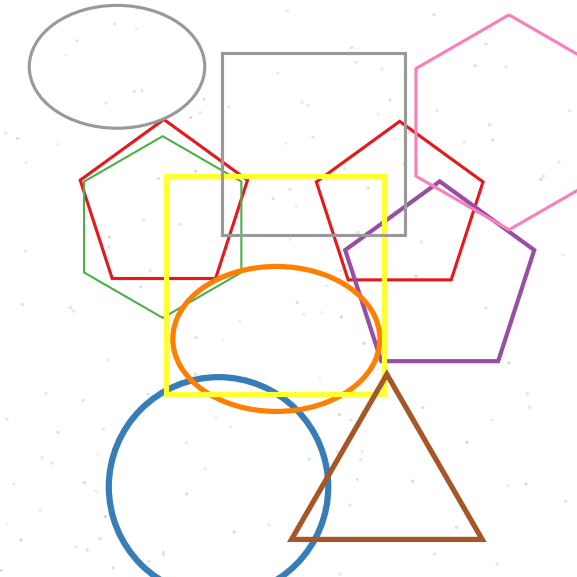[{"shape": "pentagon", "thickness": 1.5, "radius": 0.76, "center": [0.692, 0.637]}, {"shape": "pentagon", "thickness": 1.5, "radius": 0.76, "center": [0.284, 0.64]}, {"shape": "circle", "thickness": 3, "radius": 0.95, "center": [0.378, 0.156]}, {"shape": "hexagon", "thickness": 1, "radius": 0.79, "center": [0.282, 0.606]}, {"shape": "pentagon", "thickness": 2, "radius": 0.86, "center": [0.761, 0.513]}, {"shape": "oval", "thickness": 2.5, "radius": 0.9, "center": [0.479, 0.412]}, {"shape": "square", "thickness": 2.5, "radius": 0.94, "center": [0.476, 0.506]}, {"shape": "triangle", "thickness": 2.5, "radius": 0.95, "center": [0.67, 0.16]}, {"shape": "hexagon", "thickness": 1.5, "radius": 0.93, "center": [0.881, 0.787]}, {"shape": "oval", "thickness": 1.5, "radius": 0.76, "center": [0.203, 0.883]}, {"shape": "square", "thickness": 1.5, "radius": 0.79, "center": [0.543, 0.75]}]